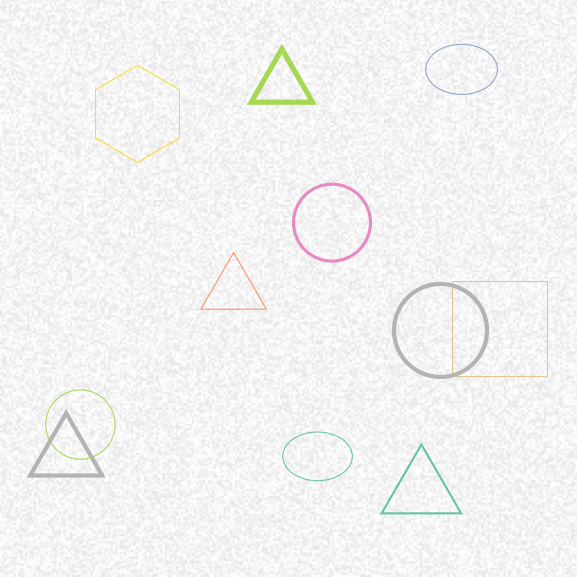[{"shape": "oval", "thickness": 0.5, "radius": 0.3, "center": [0.55, 0.209]}, {"shape": "triangle", "thickness": 1, "radius": 0.4, "center": [0.73, 0.15]}, {"shape": "triangle", "thickness": 0.5, "radius": 0.33, "center": [0.405, 0.496]}, {"shape": "oval", "thickness": 0.5, "radius": 0.31, "center": [0.799, 0.879]}, {"shape": "circle", "thickness": 1.5, "radius": 0.33, "center": [0.575, 0.614]}, {"shape": "circle", "thickness": 0.5, "radius": 0.3, "center": [0.139, 0.264]}, {"shape": "triangle", "thickness": 2.5, "radius": 0.31, "center": [0.488, 0.853]}, {"shape": "hexagon", "thickness": 0.5, "radius": 0.42, "center": [0.238, 0.802]}, {"shape": "square", "thickness": 0.5, "radius": 0.41, "center": [0.865, 0.431]}, {"shape": "circle", "thickness": 2, "radius": 0.4, "center": [0.763, 0.427]}, {"shape": "triangle", "thickness": 2, "radius": 0.36, "center": [0.115, 0.212]}]